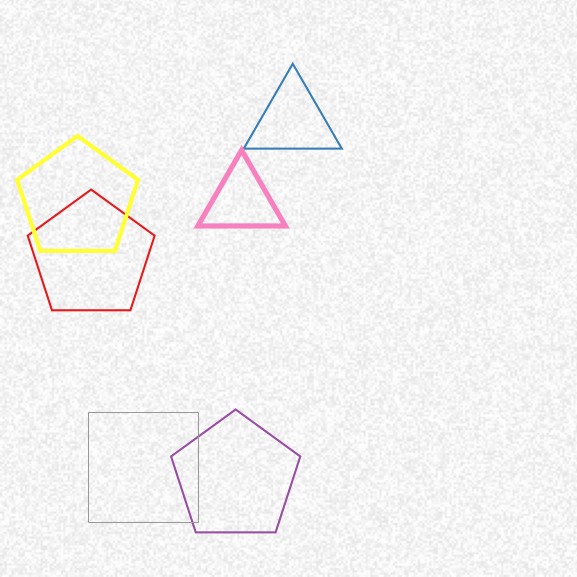[{"shape": "pentagon", "thickness": 1, "radius": 0.58, "center": [0.158, 0.555]}, {"shape": "triangle", "thickness": 1, "radius": 0.49, "center": [0.507, 0.791]}, {"shape": "pentagon", "thickness": 1, "radius": 0.59, "center": [0.408, 0.172]}, {"shape": "pentagon", "thickness": 2, "radius": 0.55, "center": [0.134, 0.654]}, {"shape": "triangle", "thickness": 2.5, "radius": 0.44, "center": [0.418, 0.652]}, {"shape": "square", "thickness": 0.5, "radius": 0.48, "center": [0.248, 0.19]}]